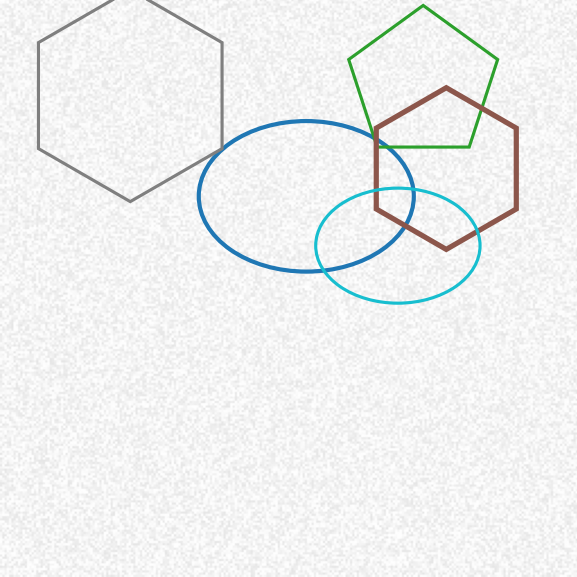[{"shape": "oval", "thickness": 2, "radius": 0.93, "center": [0.53, 0.659]}, {"shape": "pentagon", "thickness": 1.5, "radius": 0.68, "center": [0.733, 0.854]}, {"shape": "hexagon", "thickness": 2.5, "radius": 0.7, "center": [0.773, 0.707]}, {"shape": "hexagon", "thickness": 1.5, "radius": 0.92, "center": [0.226, 0.834]}, {"shape": "oval", "thickness": 1.5, "radius": 0.71, "center": [0.689, 0.574]}]